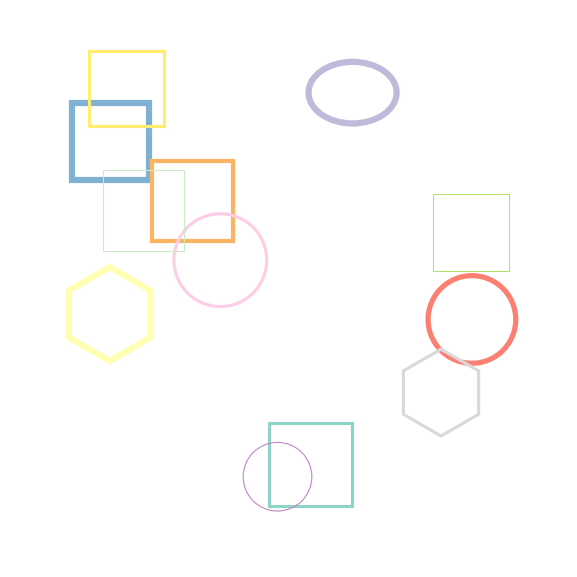[{"shape": "square", "thickness": 1.5, "radius": 0.36, "center": [0.538, 0.195]}, {"shape": "hexagon", "thickness": 3, "radius": 0.41, "center": [0.19, 0.455]}, {"shape": "oval", "thickness": 3, "radius": 0.38, "center": [0.611, 0.839]}, {"shape": "circle", "thickness": 2.5, "radius": 0.38, "center": [0.817, 0.446]}, {"shape": "square", "thickness": 3, "radius": 0.33, "center": [0.191, 0.754]}, {"shape": "square", "thickness": 2, "radius": 0.35, "center": [0.334, 0.652]}, {"shape": "square", "thickness": 0.5, "radius": 0.33, "center": [0.816, 0.597]}, {"shape": "circle", "thickness": 1.5, "radius": 0.4, "center": [0.382, 0.549]}, {"shape": "hexagon", "thickness": 1.5, "radius": 0.38, "center": [0.764, 0.319]}, {"shape": "circle", "thickness": 0.5, "radius": 0.3, "center": [0.481, 0.174]}, {"shape": "square", "thickness": 0.5, "radius": 0.35, "center": [0.249, 0.635]}, {"shape": "square", "thickness": 1.5, "radius": 0.32, "center": [0.219, 0.846]}]